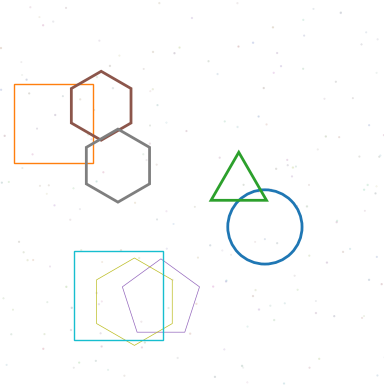[{"shape": "circle", "thickness": 2, "radius": 0.48, "center": [0.688, 0.411]}, {"shape": "square", "thickness": 1, "radius": 0.52, "center": [0.139, 0.679]}, {"shape": "triangle", "thickness": 2, "radius": 0.42, "center": [0.62, 0.521]}, {"shape": "pentagon", "thickness": 0.5, "radius": 0.53, "center": [0.418, 0.222]}, {"shape": "hexagon", "thickness": 2, "radius": 0.45, "center": [0.263, 0.725]}, {"shape": "hexagon", "thickness": 2, "radius": 0.47, "center": [0.306, 0.57]}, {"shape": "hexagon", "thickness": 0.5, "radius": 0.57, "center": [0.349, 0.216]}, {"shape": "square", "thickness": 1, "radius": 0.58, "center": [0.309, 0.233]}]